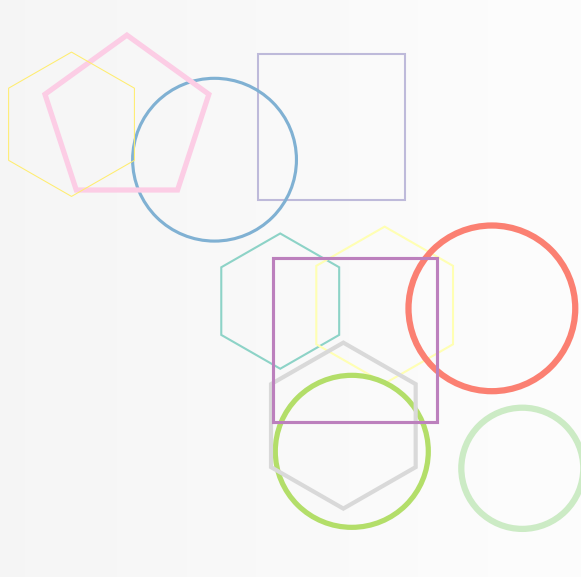[{"shape": "hexagon", "thickness": 1, "radius": 0.59, "center": [0.482, 0.478]}, {"shape": "hexagon", "thickness": 1, "radius": 0.68, "center": [0.662, 0.471]}, {"shape": "square", "thickness": 1, "radius": 0.63, "center": [0.57, 0.779]}, {"shape": "circle", "thickness": 3, "radius": 0.72, "center": [0.846, 0.465]}, {"shape": "circle", "thickness": 1.5, "radius": 0.7, "center": [0.369, 0.723]}, {"shape": "circle", "thickness": 2.5, "radius": 0.66, "center": [0.605, 0.218]}, {"shape": "pentagon", "thickness": 2.5, "radius": 0.74, "center": [0.218, 0.79]}, {"shape": "hexagon", "thickness": 2, "radius": 0.72, "center": [0.591, 0.262]}, {"shape": "square", "thickness": 1.5, "radius": 0.71, "center": [0.611, 0.411]}, {"shape": "circle", "thickness": 3, "radius": 0.52, "center": [0.899, 0.188]}, {"shape": "hexagon", "thickness": 0.5, "radius": 0.62, "center": [0.123, 0.784]}]